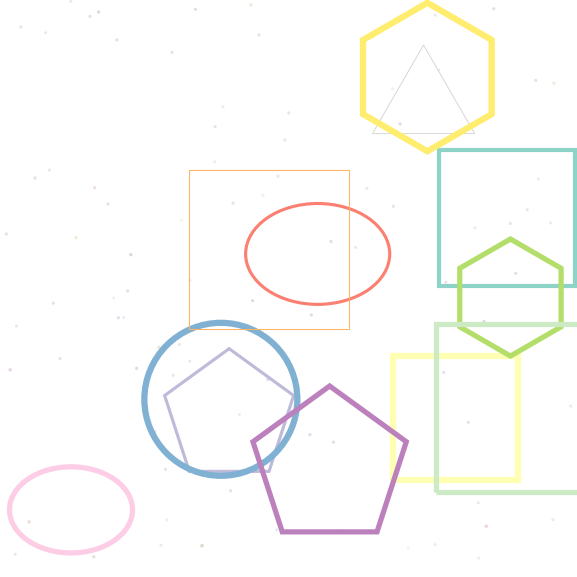[{"shape": "square", "thickness": 2, "radius": 0.59, "center": [0.878, 0.622]}, {"shape": "square", "thickness": 3, "radius": 0.54, "center": [0.789, 0.275]}, {"shape": "pentagon", "thickness": 1.5, "radius": 0.59, "center": [0.397, 0.278]}, {"shape": "oval", "thickness": 1.5, "radius": 0.62, "center": [0.55, 0.559]}, {"shape": "circle", "thickness": 3, "radius": 0.66, "center": [0.382, 0.308]}, {"shape": "square", "thickness": 0.5, "radius": 0.69, "center": [0.466, 0.567]}, {"shape": "hexagon", "thickness": 2.5, "radius": 0.51, "center": [0.884, 0.484]}, {"shape": "oval", "thickness": 2.5, "radius": 0.53, "center": [0.123, 0.116]}, {"shape": "triangle", "thickness": 0.5, "radius": 0.51, "center": [0.733, 0.819]}, {"shape": "pentagon", "thickness": 2.5, "radius": 0.7, "center": [0.571, 0.191]}, {"shape": "square", "thickness": 2.5, "radius": 0.73, "center": [0.9, 0.292]}, {"shape": "hexagon", "thickness": 3, "radius": 0.64, "center": [0.74, 0.866]}]